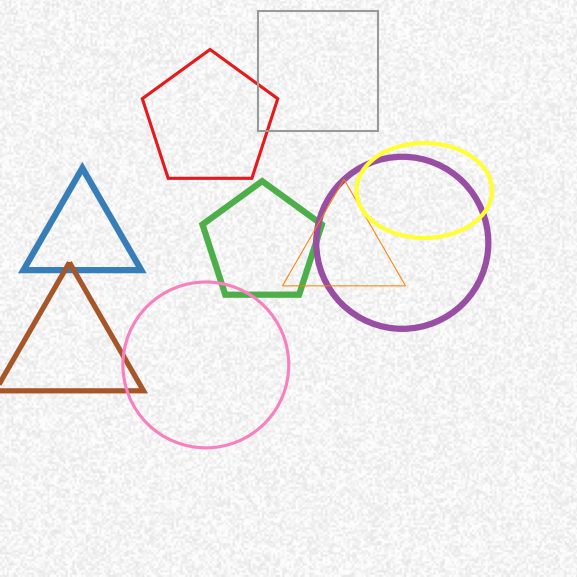[{"shape": "pentagon", "thickness": 1.5, "radius": 0.62, "center": [0.364, 0.79]}, {"shape": "triangle", "thickness": 3, "radius": 0.59, "center": [0.143, 0.59]}, {"shape": "pentagon", "thickness": 3, "radius": 0.54, "center": [0.454, 0.577]}, {"shape": "circle", "thickness": 3, "radius": 0.74, "center": [0.697, 0.579]}, {"shape": "triangle", "thickness": 0.5, "radius": 0.62, "center": [0.596, 0.566]}, {"shape": "oval", "thickness": 2, "radius": 0.59, "center": [0.735, 0.669]}, {"shape": "triangle", "thickness": 2.5, "radius": 0.74, "center": [0.12, 0.396]}, {"shape": "circle", "thickness": 1.5, "radius": 0.72, "center": [0.356, 0.367]}, {"shape": "square", "thickness": 1, "radius": 0.52, "center": [0.55, 0.876]}]